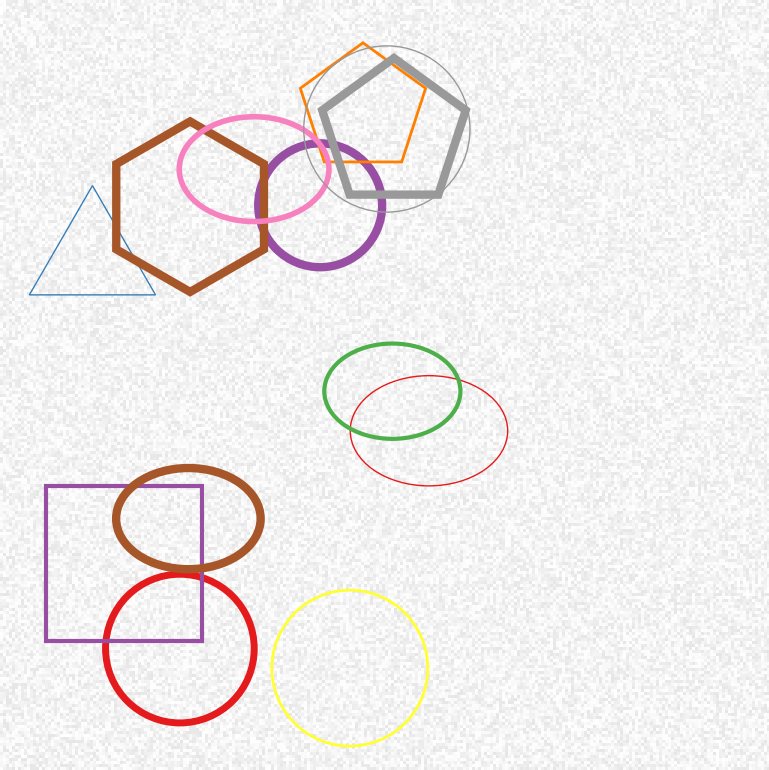[{"shape": "oval", "thickness": 0.5, "radius": 0.51, "center": [0.557, 0.441]}, {"shape": "circle", "thickness": 2.5, "radius": 0.48, "center": [0.234, 0.158]}, {"shape": "triangle", "thickness": 0.5, "radius": 0.47, "center": [0.12, 0.664]}, {"shape": "oval", "thickness": 1.5, "radius": 0.44, "center": [0.51, 0.492]}, {"shape": "circle", "thickness": 3, "radius": 0.4, "center": [0.416, 0.733]}, {"shape": "square", "thickness": 1.5, "radius": 0.5, "center": [0.161, 0.268]}, {"shape": "pentagon", "thickness": 1, "radius": 0.43, "center": [0.471, 0.859]}, {"shape": "circle", "thickness": 1, "radius": 0.51, "center": [0.454, 0.132]}, {"shape": "hexagon", "thickness": 3, "radius": 0.55, "center": [0.247, 0.732]}, {"shape": "oval", "thickness": 3, "radius": 0.47, "center": [0.245, 0.326]}, {"shape": "oval", "thickness": 2, "radius": 0.49, "center": [0.33, 0.78]}, {"shape": "circle", "thickness": 0.5, "radius": 0.54, "center": [0.502, 0.832]}, {"shape": "pentagon", "thickness": 3, "radius": 0.49, "center": [0.512, 0.827]}]